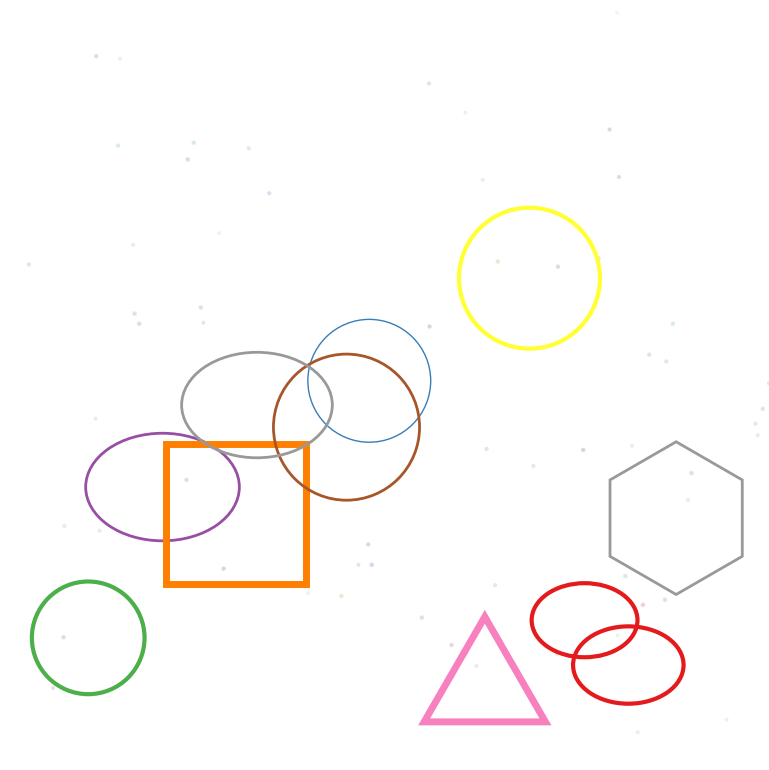[{"shape": "oval", "thickness": 1.5, "radius": 0.34, "center": [0.759, 0.195]}, {"shape": "oval", "thickness": 1.5, "radius": 0.36, "center": [0.816, 0.136]}, {"shape": "circle", "thickness": 0.5, "radius": 0.4, "center": [0.48, 0.505]}, {"shape": "circle", "thickness": 1.5, "radius": 0.37, "center": [0.115, 0.172]}, {"shape": "oval", "thickness": 1, "radius": 0.5, "center": [0.211, 0.367]}, {"shape": "square", "thickness": 2.5, "radius": 0.45, "center": [0.307, 0.332]}, {"shape": "circle", "thickness": 1.5, "radius": 0.46, "center": [0.688, 0.639]}, {"shape": "circle", "thickness": 1, "radius": 0.47, "center": [0.45, 0.445]}, {"shape": "triangle", "thickness": 2.5, "radius": 0.45, "center": [0.63, 0.108]}, {"shape": "hexagon", "thickness": 1, "radius": 0.5, "center": [0.878, 0.327]}, {"shape": "oval", "thickness": 1, "radius": 0.49, "center": [0.334, 0.474]}]